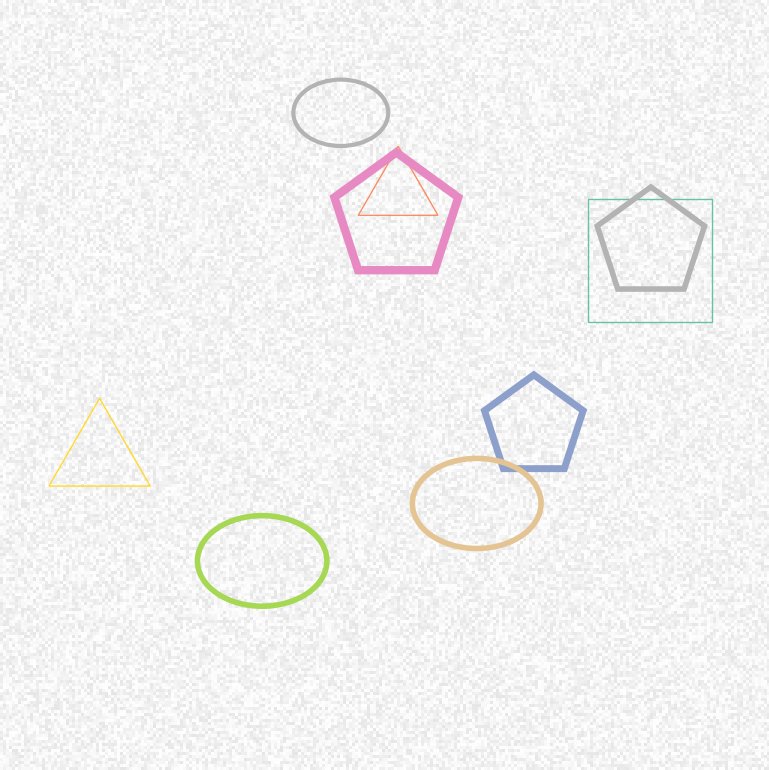[{"shape": "square", "thickness": 0.5, "radius": 0.4, "center": [0.844, 0.662]}, {"shape": "triangle", "thickness": 0.5, "radius": 0.3, "center": [0.517, 0.75]}, {"shape": "pentagon", "thickness": 2.5, "radius": 0.34, "center": [0.693, 0.446]}, {"shape": "pentagon", "thickness": 3, "radius": 0.42, "center": [0.515, 0.718]}, {"shape": "oval", "thickness": 2, "radius": 0.42, "center": [0.34, 0.272]}, {"shape": "triangle", "thickness": 0.5, "radius": 0.38, "center": [0.129, 0.407]}, {"shape": "oval", "thickness": 2, "radius": 0.42, "center": [0.619, 0.346]}, {"shape": "oval", "thickness": 1.5, "radius": 0.31, "center": [0.443, 0.854]}, {"shape": "pentagon", "thickness": 2, "radius": 0.37, "center": [0.845, 0.684]}]